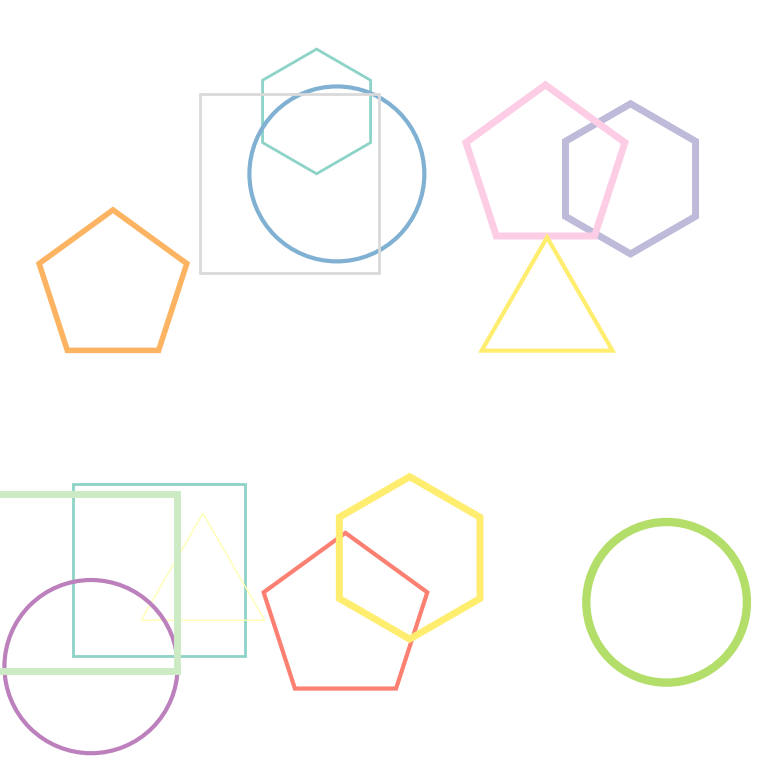[{"shape": "square", "thickness": 1, "radius": 0.56, "center": [0.207, 0.259]}, {"shape": "hexagon", "thickness": 1, "radius": 0.4, "center": [0.411, 0.855]}, {"shape": "triangle", "thickness": 0.5, "radius": 0.46, "center": [0.263, 0.241]}, {"shape": "hexagon", "thickness": 2.5, "radius": 0.49, "center": [0.819, 0.768]}, {"shape": "pentagon", "thickness": 1.5, "radius": 0.56, "center": [0.449, 0.196]}, {"shape": "circle", "thickness": 1.5, "radius": 0.57, "center": [0.437, 0.774]}, {"shape": "pentagon", "thickness": 2, "radius": 0.5, "center": [0.147, 0.627]}, {"shape": "circle", "thickness": 3, "radius": 0.52, "center": [0.866, 0.218]}, {"shape": "pentagon", "thickness": 2.5, "radius": 0.54, "center": [0.708, 0.781]}, {"shape": "square", "thickness": 1, "radius": 0.58, "center": [0.376, 0.761]}, {"shape": "circle", "thickness": 1.5, "radius": 0.56, "center": [0.118, 0.134]}, {"shape": "square", "thickness": 2.5, "radius": 0.58, "center": [0.114, 0.243]}, {"shape": "hexagon", "thickness": 2.5, "radius": 0.53, "center": [0.532, 0.275]}, {"shape": "triangle", "thickness": 1.5, "radius": 0.49, "center": [0.711, 0.594]}]